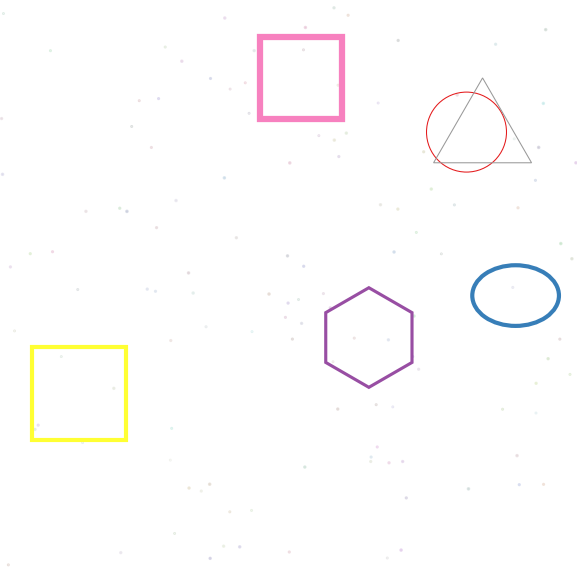[{"shape": "circle", "thickness": 0.5, "radius": 0.35, "center": [0.808, 0.77]}, {"shape": "oval", "thickness": 2, "radius": 0.38, "center": [0.893, 0.487]}, {"shape": "hexagon", "thickness": 1.5, "radius": 0.43, "center": [0.639, 0.415]}, {"shape": "square", "thickness": 2, "radius": 0.4, "center": [0.137, 0.318]}, {"shape": "square", "thickness": 3, "radius": 0.36, "center": [0.521, 0.864]}, {"shape": "triangle", "thickness": 0.5, "radius": 0.49, "center": [0.836, 0.766]}]